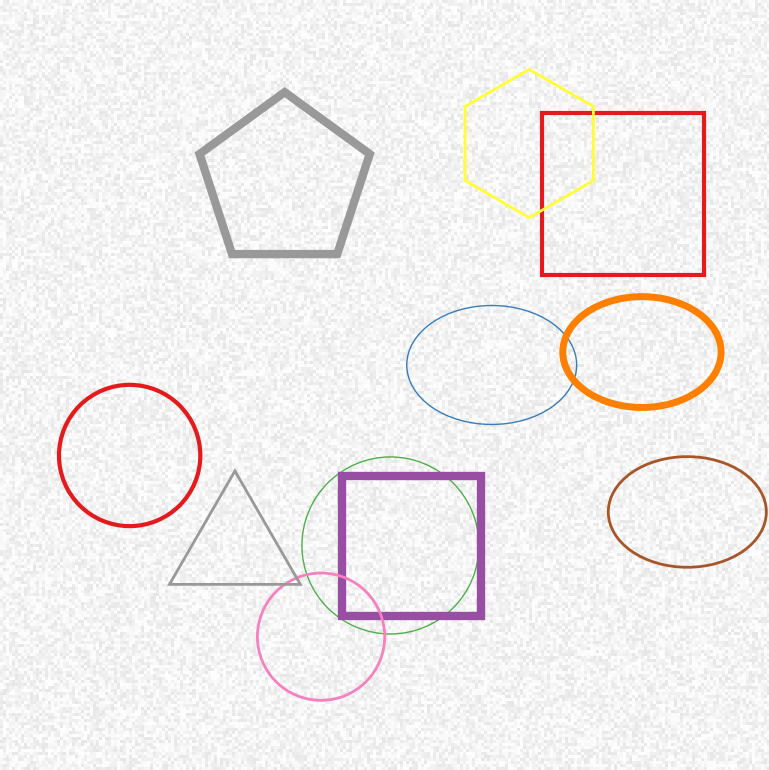[{"shape": "square", "thickness": 1.5, "radius": 0.53, "center": [0.809, 0.748]}, {"shape": "circle", "thickness": 1.5, "radius": 0.46, "center": [0.168, 0.408]}, {"shape": "oval", "thickness": 0.5, "radius": 0.55, "center": [0.639, 0.526]}, {"shape": "circle", "thickness": 0.5, "radius": 0.57, "center": [0.507, 0.292]}, {"shape": "square", "thickness": 3, "radius": 0.45, "center": [0.534, 0.291]}, {"shape": "oval", "thickness": 2.5, "radius": 0.51, "center": [0.834, 0.543]}, {"shape": "hexagon", "thickness": 1, "radius": 0.48, "center": [0.687, 0.814]}, {"shape": "oval", "thickness": 1, "radius": 0.51, "center": [0.893, 0.335]}, {"shape": "circle", "thickness": 1, "radius": 0.41, "center": [0.417, 0.173]}, {"shape": "pentagon", "thickness": 3, "radius": 0.58, "center": [0.37, 0.764]}, {"shape": "triangle", "thickness": 1, "radius": 0.49, "center": [0.305, 0.29]}]